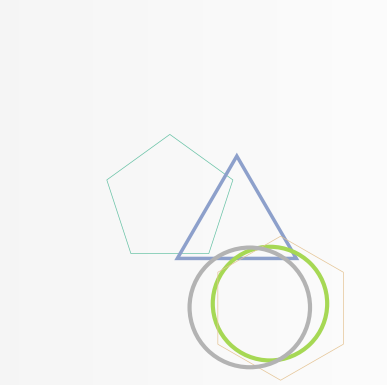[{"shape": "pentagon", "thickness": 0.5, "radius": 0.86, "center": [0.438, 0.48]}, {"shape": "triangle", "thickness": 2.5, "radius": 0.89, "center": [0.611, 0.417]}, {"shape": "circle", "thickness": 3, "radius": 0.74, "center": [0.697, 0.211]}, {"shape": "hexagon", "thickness": 0.5, "radius": 0.94, "center": [0.724, 0.199]}, {"shape": "circle", "thickness": 3, "radius": 0.78, "center": [0.645, 0.202]}]